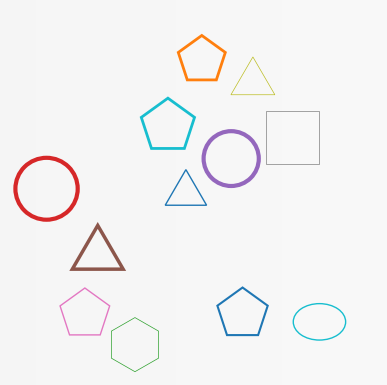[{"shape": "triangle", "thickness": 1, "radius": 0.31, "center": [0.48, 0.498]}, {"shape": "pentagon", "thickness": 1.5, "radius": 0.34, "center": [0.626, 0.185]}, {"shape": "pentagon", "thickness": 2, "radius": 0.32, "center": [0.521, 0.844]}, {"shape": "hexagon", "thickness": 0.5, "radius": 0.35, "center": [0.348, 0.105]}, {"shape": "circle", "thickness": 3, "radius": 0.4, "center": [0.12, 0.51]}, {"shape": "circle", "thickness": 3, "radius": 0.36, "center": [0.597, 0.588]}, {"shape": "triangle", "thickness": 2.5, "radius": 0.38, "center": [0.252, 0.339]}, {"shape": "pentagon", "thickness": 1, "radius": 0.34, "center": [0.219, 0.185]}, {"shape": "square", "thickness": 0.5, "radius": 0.34, "center": [0.754, 0.643]}, {"shape": "triangle", "thickness": 0.5, "radius": 0.33, "center": [0.653, 0.787]}, {"shape": "pentagon", "thickness": 2, "radius": 0.36, "center": [0.433, 0.673]}, {"shape": "oval", "thickness": 1, "radius": 0.34, "center": [0.824, 0.164]}]